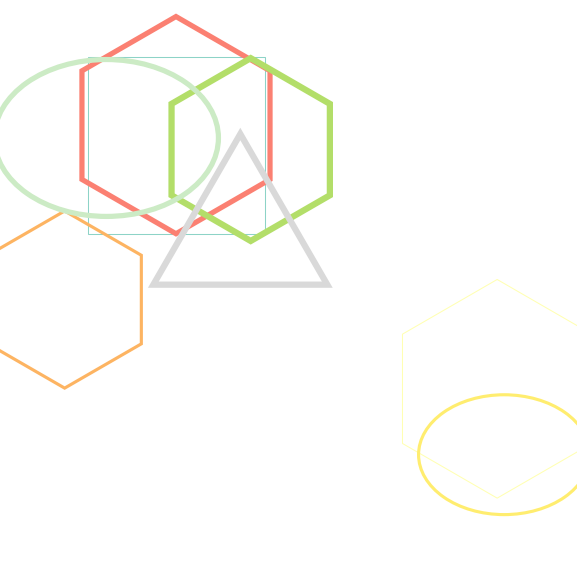[{"shape": "square", "thickness": 0.5, "radius": 0.77, "center": [0.306, 0.747]}, {"shape": "hexagon", "thickness": 0.5, "radius": 0.95, "center": [0.861, 0.326]}, {"shape": "hexagon", "thickness": 2.5, "radius": 0.94, "center": [0.305, 0.782]}, {"shape": "hexagon", "thickness": 1.5, "radius": 0.77, "center": [0.112, 0.48]}, {"shape": "hexagon", "thickness": 3, "radius": 0.79, "center": [0.434, 0.74]}, {"shape": "triangle", "thickness": 3, "radius": 0.87, "center": [0.416, 0.593]}, {"shape": "oval", "thickness": 2.5, "radius": 0.97, "center": [0.184, 0.76]}, {"shape": "oval", "thickness": 1.5, "radius": 0.74, "center": [0.873, 0.212]}]